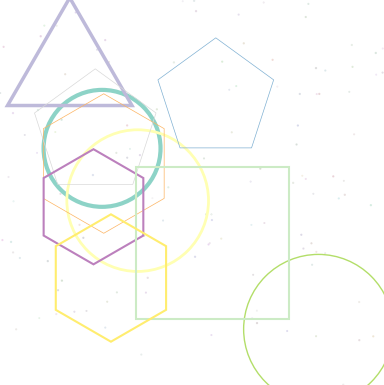[{"shape": "circle", "thickness": 3, "radius": 0.76, "center": [0.265, 0.615]}, {"shape": "circle", "thickness": 2, "radius": 0.92, "center": [0.358, 0.479]}, {"shape": "triangle", "thickness": 2.5, "radius": 0.93, "center": [0.181, 0.819]}, {"shape": "pentagon", "thickness": 0.5, "radius": 0.79, "center": [0.56, 0.744]}, {"shape": "hexagon", "thickness": 0.5, "radius": 0.91, "center": [0.269, 0.575]}, {"shape": "circle", "thickness": 1, "radius": 0.97, "center": [0.827, 0.145]}, {"shape": "pentagon", "thickness": 0.5, "radius": 0.83, "center": [0.247, 0.655]}, {"shape": "hexagon", "thickness": 1.5, "radius": 0.75, "center": [0.243, 0.463]}, {"shape": "square", "thickness": 1.5, "radius": 0.99, "center": [0.551, 0.368]}, {"shape": "hexagon", "thickness": 1.5, "radius": 0.83, "center": [0.288, 0.278]}]